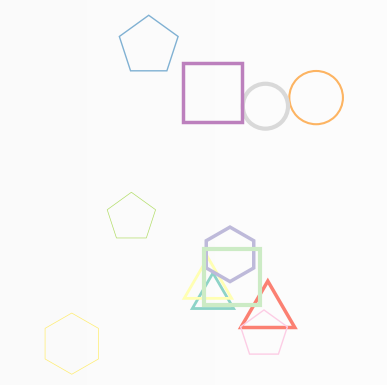[{"shape": "triangle", "thickness": 2, "radius": 0.31, "center": [0.55, 0.229]}, {"shape": "triangle", "thickness": 2, "radius": 0.35, "center": [0.537, 0.26]}, {"shape": "hexagon", "thickness": 2.5, "radius": 0.35, "center": [0.594, 0.339]}, {"shape": "triangle", "thickness": 2.5, "radius": 0.4, "center": [0.691, 0.19]}, {"shape": "pentagon", "thickness": 1, "radius": 0.4, "center": [0.384, 0.881]}, {"shape": "circle", "thickness": 1.5, "radius": 0.35, "center": [0.816, 0.746]}, {"shape": "pentagon", "thickness": 0.5, "radius": 0.33, "center": [0.339, 0.435]}, {"shape": "pentagon", "thickness": 1, "radius": 0.32, "center": [0.681, 0.132]}, {"shape": "circle", "thickness": 3, "radius": 0.29, "center": [0.685, 0.724]}, {"shape": "square", "thickness": 2.5, "radius": 0.38, "center": [0.549, 0.76]}, {"shape": "square", "thickness": 3, "radius": 0.36, "center": [0.599, 0.28]}, {"shape": "hexagon", "thickness": 0.5, "radius": 0.4, "center": [0.185, 0.107]}]